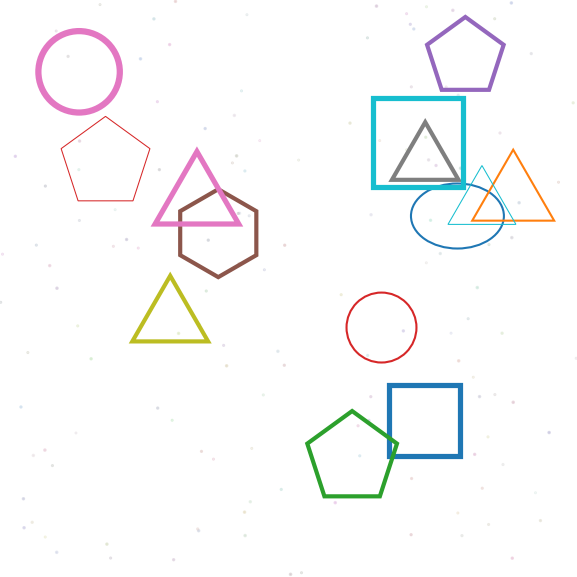[{"shape": "square", "thickness": 2.5, "radius": 0.31, "center": [0.735, 0.271]}, {"shape": "oval", "thickness": 1, "radius": 0.4, "center": [0.792, 0.625]}, {"shape": "triangle", "thickness": 1, "radius": 0.41, "center": [0.889, 0.658]}, {"shape": "pentagon", "thickness": 2, "radius": 0.41, "center": [0.61, 0.206]}, {"shape": "pentagon", "thickness": 0.5, "radius": 0.4, "center": [0.183, 0.717]}, {"shape": "circle", "thickness": 1, "radius": 0.3, "center": [0.661, 0.432]}, {"shape": "pentagon", "thickness": 2, "radius": 0.35, "center": [0.806, 0.9]}, {"shape": "hexagon", "thickness": 2, "radius": 0.38, "center": [0.378, 0.595]}, {"shape": "triangle", "thickness": 2.5, "radius": 0.42, "center": [0.341, 0.653]}, {"shape": "circle", "thickness": 3, "radius": 0.35, "center": [0.137, 0.875]}, {"shape": "triangle", "thickness": 2, "radius": 0.33, "center": [0.736, 0.721]}, {"shape": "triangle", "thickness": 2, "radius": 0.38, "center": [0.295, 0.446]}, {"shape": "square", "thickness": 2.5, "radius": 0.39, "center": [0.724, 0.752]}, {"shape": "triangle", "thickness": 0.5, "radius": 0.34, "center": [0.835, 0.645]}]